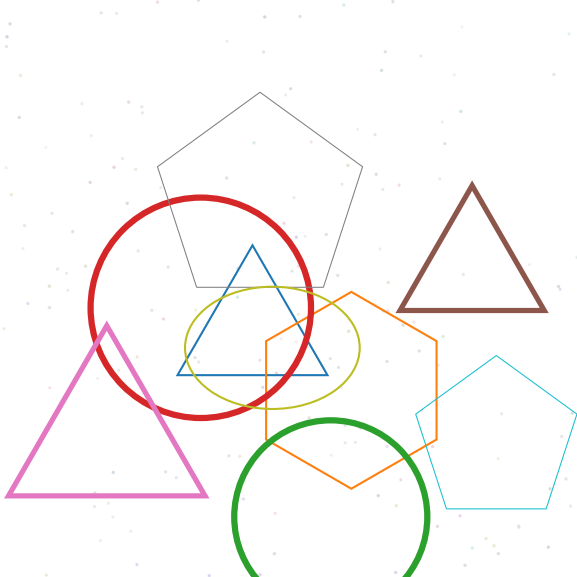[{"shape": "triangle", "thickness": 1, "radius": 0.75, "center": [0.437, 0.424]}, {"shape": "hexagon", "thickness": 1, "radius": 0.85, "center": [0.608, 0.323]}, {"shape": "circle", "thickness": 3, "radius": 0.84, "center": [0.573, 0.104]}, {"shape": "circle", "thickness": 3, "radius": 0.95, "center": [0.348, 0.466]}, {"shape": "triangle", "thickness": 2.5, "radius": 0.72, "center": [0.818, 0.534]}, {"shape": "triangle", "thickness": 2.5, "radius": 0.98, "center": [0.185, 0.239]}, {"shape": "pentagon", "thickness": 0.5, "radius": 0.93, "center": [0.45, 0.653]}, {"shape": "oval", "thickness": 1, "radius": 0.76, "center": [0.472, 0.397]}, {"shape": "pentagon", "thickness": 0.5, "radius": 0.73, "center": [0.859, 0.237]}]